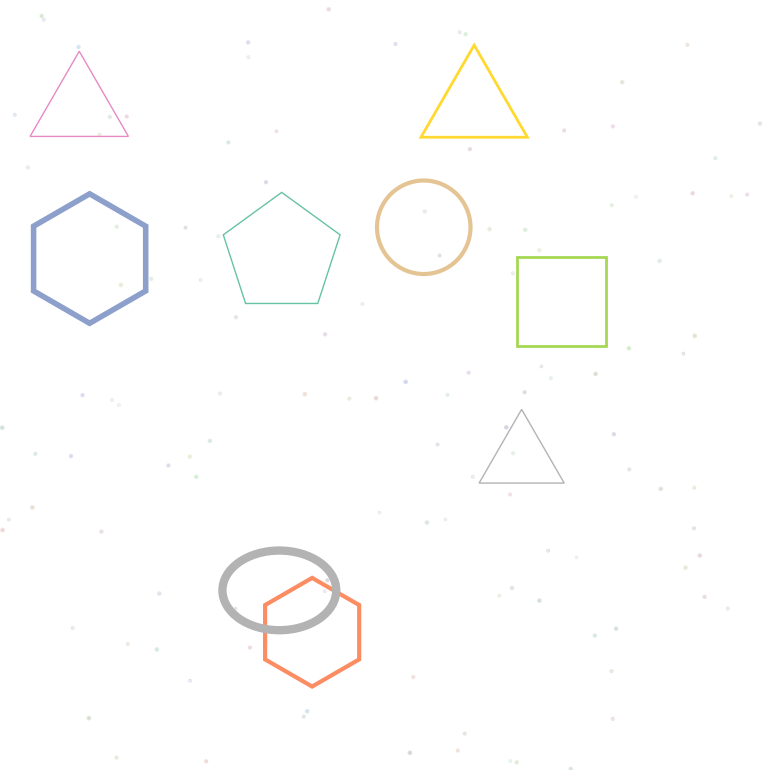[{"shape": "pentagon", "thickness": 0.5, "radius": 0.4, "center": [0.366, 0.67]}, {"shape": "hexagon", "thickness": 1.5, "radius": 0.35, "center": [0.405, 0.179]}, {"shape": "hexagon", "thickness": 2, "radius": 0.42, "center": [0.116, 0.664]}, {"shape": "triangle", "thickness": 0.5, "radius": 0.37, "center": [0.103, 0.86]}, {"shape": "square", "thickness": 1, "radius": 0.29, "center": [0.729, 0.608]}, {"shape": "triangle", "thickness": 1, "radius": 0.4, "center": [0.616, 0.862]}, {"shape": "circle", "thickness": 1.5, "radius": 0.3, "center": [0.55, 0.705]}, {"shape": "triangle", "thickness": 0.5, "radius": 0.32, "center": [0.677, 0.405]}, {"shape": "oval", "thickness": 3, "radius": 0.37, "center": [0.363, 0.233]}]